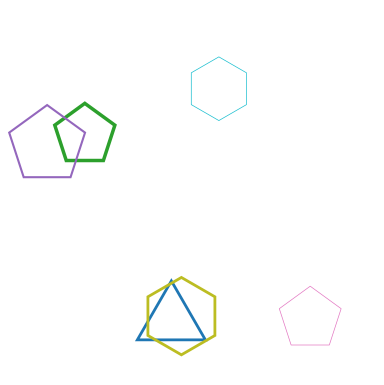[{"shape": "triangle", "thickness": 2, "radius": 0.51, "center": [0.445, 0.168]}, {"shape": "pentagon", "thickness": 2.5, "radius": 0.41, "center": [0.22, 0.649]}, {"shape": "pentagon", "thickness": 1.5, "radius": 0.52, "center": [0.122, 0.624]}, {"shape": "pentagon", "thickness": 0.5, "radius": 0.42, "center": [0.806, 0.172]}, {"shape": "hexagon", "thickness": 2, "radius": 0.5, "center": [0.471, 0.179]}, {"shape": "hexagon", "thickness": 0.5, "radius": 0.41, "center": [0.568, 0.77]}]